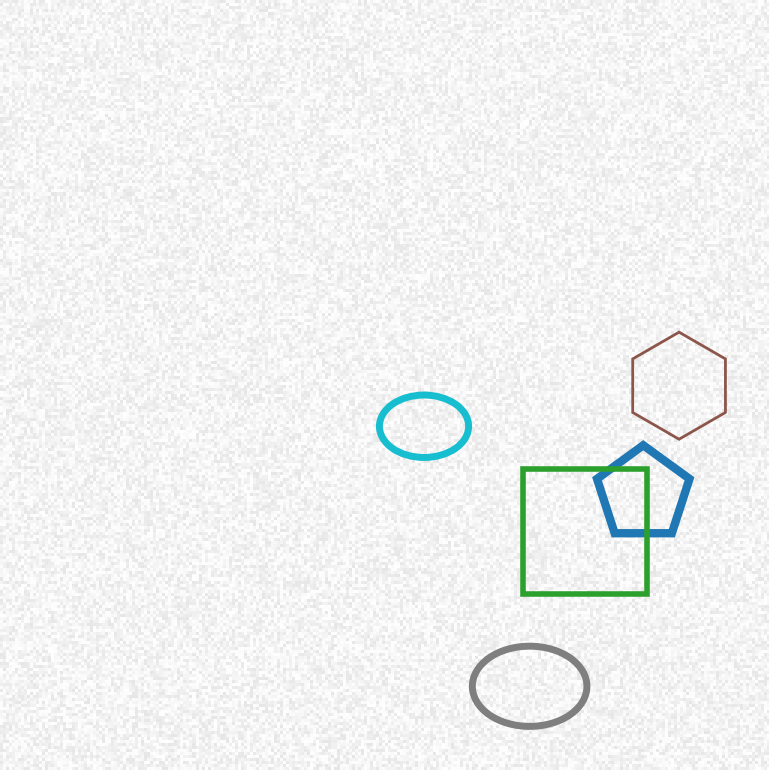[{"shape": "pentagon", "thickness": 3, "radius": 0.32, "center": [0.835, 0.359]}, {"shape": "square", "thickness": 2, "radius": 0.4, "center": [0.76, 0.31]}, {"shape": "hexagon", "thickness": 1, "radius": 0.35, "center": [0.882, 0.499]}, {"shape": "oval", "thickness": 2.5, "radius": 0.37, "center": [0.688, 0.109]}, {"shape": "oval", "thickness": 2.5, "radius": 0.29, "center": [0.551, 0.446]}]